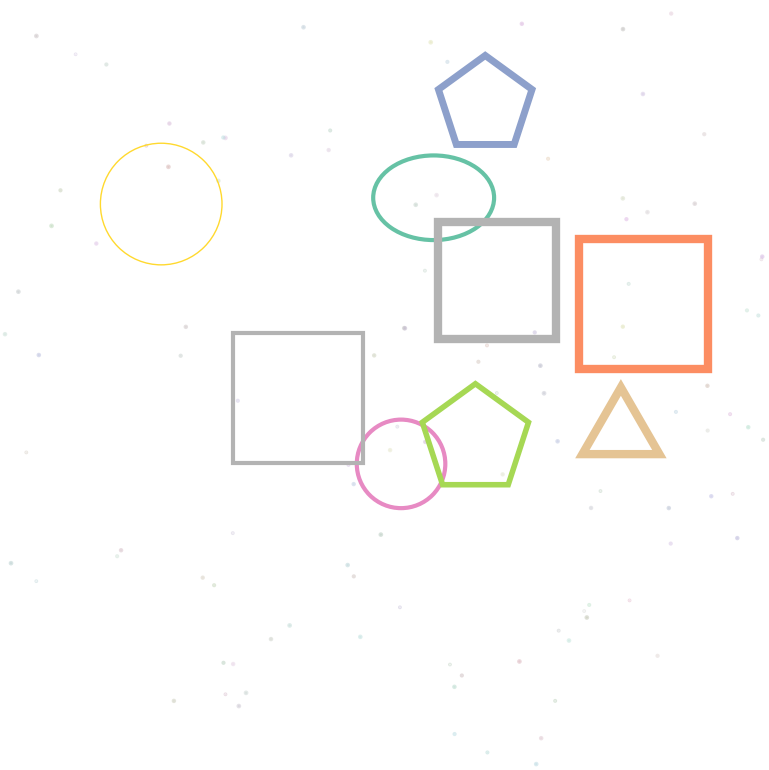[{"shape": "oval", "thickness": 1.5, "radius": 0.39, "center": [0.563, 0.743]}, {"shape": "square", "thickness": 3, "radius": 0.42, "center": [0.835, 0.605]}, {"shape": "pentagon", "thickness": 2.5, "radius": 0.32, "center": [0.63, 0.864]}, {"shape": "circle", "thickness": 1.5, "radius": 0.29, "center": [0.521, 0.398]}, {"shape": "pentagon", "thickness": 2, "radius": 0.36, "center": [0.617, 0.429]}, {"shape": "circle", "thickness": 0.5, "radius": 0.39, "center": [0.209, 0.735]}, {"shape": "triangle", "thickness": 3, "radius": 0.29, "center": [0.806, 0.439]}, {"shape": "square", "thickness": 1.5, "radius": 0.42, "center": [0.387, 0.483]}, {"shape": "square", "thickness": 3, "radius": 0.38, "center": [0.646, 0.636]}]